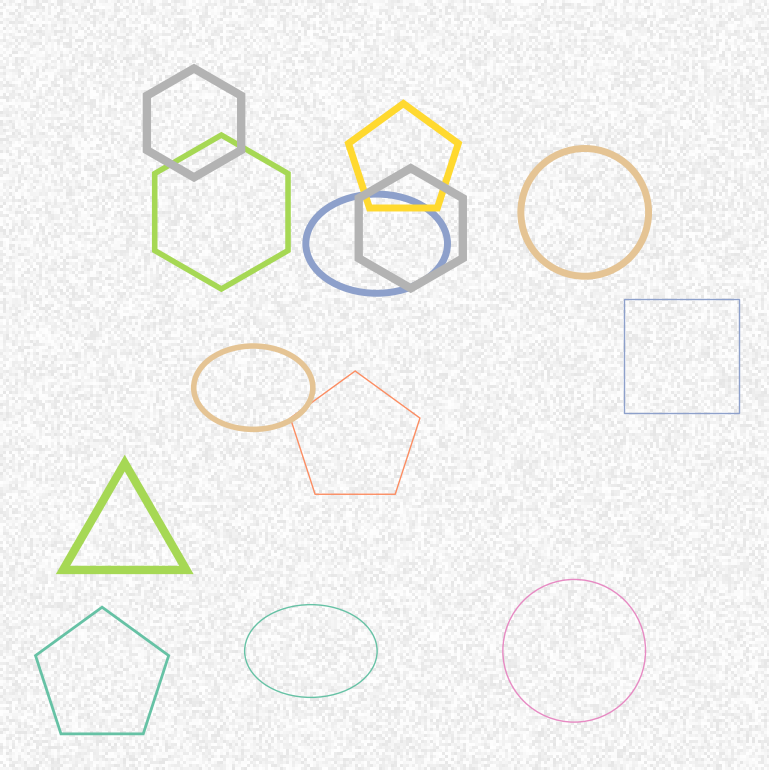[{"shape": "oval", "thickness": 0.5, "radius": 0.43, "center": [0.404, 0.155]}, {"shape": "pentagon", "thickness": 1, "radius": 0.45, "center": [0.133, 0.121]}, {"shape": "pentagon", "thickness": 0.5, "radius": 0.44, "center": [0.461, 0.43]}, {"shape": "square", "thickness": 0.5, "radius": 0.37, "center": [0.885, 0.538]}, {"shape": "oval", "thickness": 2.5, "radius": 0.46, "center": [0.489, 0.684]}, {"shape": "circle", "thickness": 0.5, "radius": 0.46, "center": [0.746, 0.155]}, {"shape": "triangle", "thickness": 3, "radius": 0.46, "center": [0.162, 0.306]}, {"shape": "hexagon", "thickness": 2, "radius": 0.5, "center": [0.287, 0.725]}, {"shape": "pentagon", "thickness": 2.5, "radius": 0.37, "center": [0.524, 0.791]}, {"shape": "circle", "thickness": 2.5, "radius": 0.41, "center": [0.759, 0.724]}, {"shape": "oval", "thickness": 2, "radius": 0.39, "center": [0.329, 0.497]}, {"shape": "hexagon", "thickness": 3, "radius": 0.39, "center": [0.533, 0.704]}, {"shape": "hexagon", "thickness": 3, "radius": 0.35, "center": [0.252, 0.84]}]